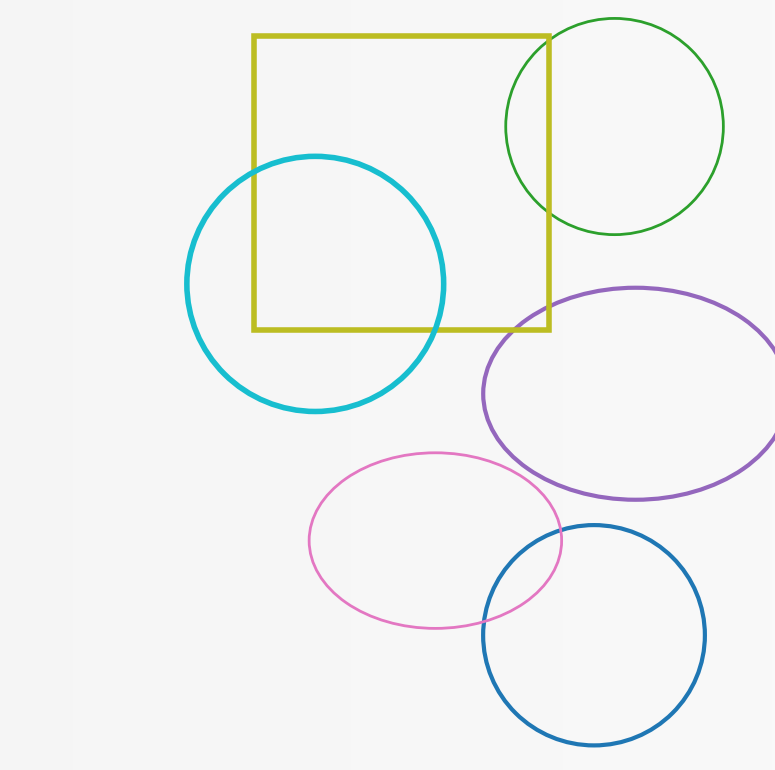[{"shape": "circle", "thickness": 1.5, "radius": 0.72, "center": [0.766, 0.175]}, {"shape": "circle", "thickness": 1, "radius": 0.7, "center": [0.793, 0.836]}, {"shape": "oval", "thickness": 1.5, "radius": 0.98, "center": [0.82, 0.489]}, {"shape": "oval", "thickness": 1, "radius": 0.81, "center": [0.562, 0.298]}, {"shape": "square", "thickness": 2, "radius": 0.95, "center": [0.518, 0.763]}, {"shape": "circle", "thickness": 2, "radius": 0.83, "center": [0.407, 0.631]}]